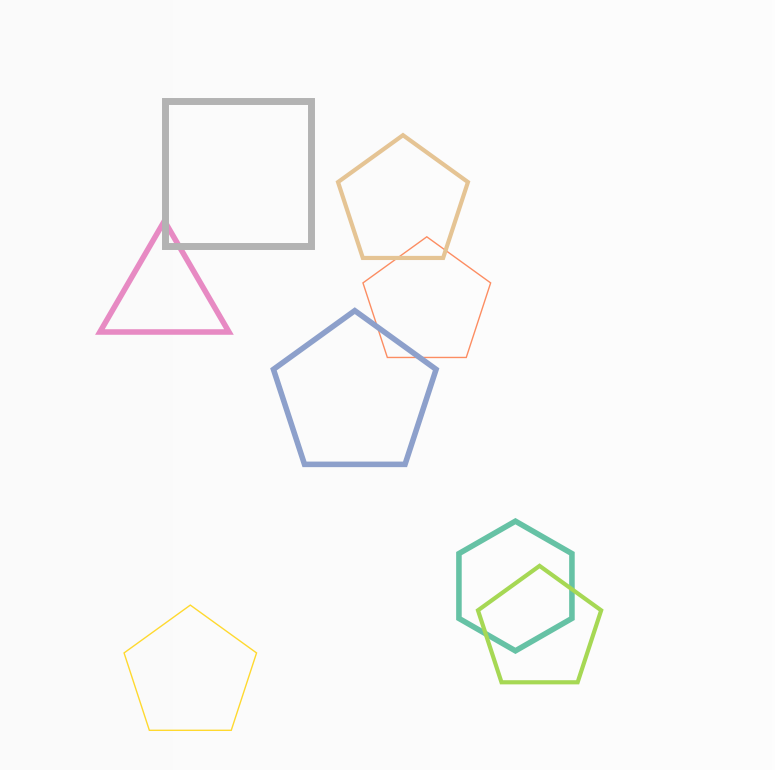[{"shape": "hexagon", "thickness": 2, "radius": 0.42, "center": [0.665, 0.239]}, {"shape": "pentagon", "thickness": 0.5, "radius": 0.43, "center": [0.551, 0.606]}, {"shape": "pentagon", "thickness": 2, "radius": 0.55, "center": [0.458, 0.486]}, {"shape": "triangle", "thickness": 2, "radius": 0.48, "center": [0.212, 0.617]}, {"shape": "pentagon", "thickness": 1.5, "radius": 0.42, "center": [0.696, 0.182]}, {"shape": "pentagon", "thickness": 0.5, "radius": 0.45, "center": [0.246, 0.124]}, {"shape": "pentagon", "thickness": 1.5, "radius": 0.44, "center": [0.52, 0.736]}, {"shape": "square", "thickness": 2.5, "radius": 0.47, "center": [0.307, 0.774]}]